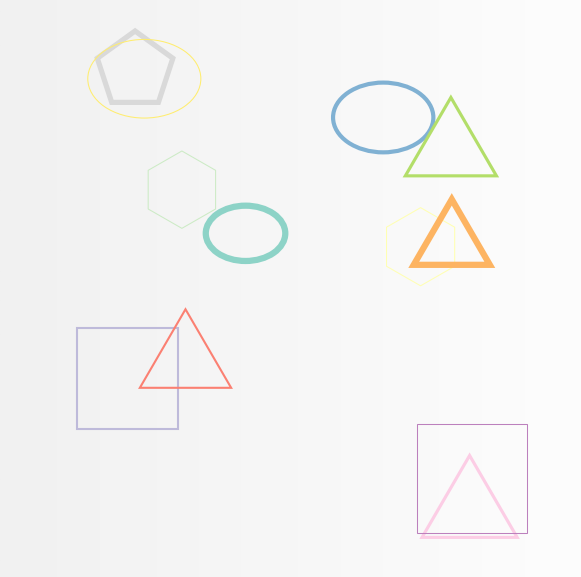[{"shape": "oval", "thickness": 3, "radius": 0.34, "center": [0.422, 0.595]}, {"shape": "hexagon", "thickness": 0.5, "radius": 0.34, "center": [0.724, 0.572]}, {"shape": "square", "thickness": 1, "radius": 0.44, "center": [0.219, 0.344]}, {"shape": "triangle", "thickness": 1, "radius": 0.45, "center": [0.319, 0.373]}, {"shape": "oval", "thickness": 2, "radius": 0.43, "center": [0.659, 0.796]}, {"shape": "triangle", "thickness": 3, "radius": 0.38, "center": [0.777, 0.578]}, {"shape": "triangle", "thickness": 1.5, "radius": 0.45, "center": [0.776, 0.74]}, {"shape": "triangle", "thickness": 1.5, "radius": 0.47, "center": [0.808, 0.116]}, {"shape": "pentagon", "thickness": 2.5, "radius": 0.34, "center": [0.232, 0.877]}, {"shape": "square", "thickness": 0.5, "radius": 0.47, "center": [0.812, 0.17]}, {"shape": "hexagon", "thickness": 0.5, "radius": 0.33, "center": [0.313, 0.671]}, {"shape": "oval", "thickness": 0.5, "radius": 0.49, "center": [0.248, 0.863]}]